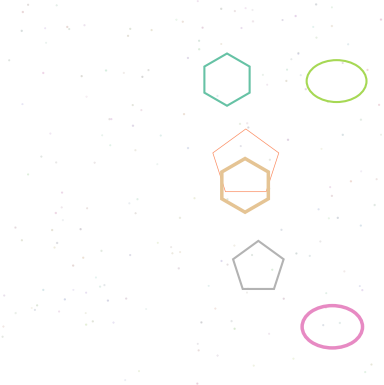[{"shape": "hexagon", "thickness": 1.5, "radius": 0.34, "center": [0.59, 0.793]}, {"shape": "pentagon", "thickness": 0.5, "radius": 0.45, "center": [0.638, 0.575]}, {"shape": "oval", "thickness": 2.5, "radius": 0.39, "center": [0.863, 0.151]}, {"shape": "oval", "thickness": 1.5, "radius": 0.39, "center": [0.874, 0.789]}, {"shape": "hexagon", "thickness": 2.5, "radius": 0.35, "center": [0.637, 0.519]}, {"shape": "pentagon", "thickness": 1.5, "radius": 0.35, "center": [0.671, 0.305]}]